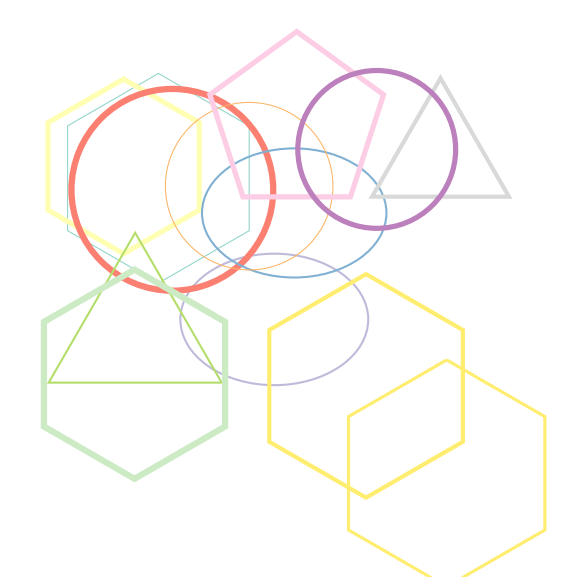[{"shape": "hexagon", "thickness": 0.5, "radius": 0.91, "center": [0.274, 0.69]}, {"shape": "hexagon", "thickness": 2.5, "radius": 0.76, "center": [0.214, 0.711]}, {"shape": "oval", "thickness": 1, "radius": 0.81, "center": [0.475, 0.446]}, {"shape": "circle", "thickness": 3, "radius": 0.87, "center": [0.298, 0.67]}, {"shape": "oval", "thickness": 1, "radius": 0.8, "center": [0.509, 0.63]}, {"shape": "circle", "thickness": 0.5, "radius": 0.73, "center": [0.431, 0.677]}, {"shape": "triangle", "thickness": 1, "radius": 0.86, "center": [0.234, 0.423]}, {"shape": "pentagon", "thickness": 2.5, "radius": 0.79, "center": [0.514, 0.786]}, {"shape": "triangle", "thickness": 2, "radius": 0.68, "center": [0.763, 0.727]}, {"shape": "circle", "thickness": 2.5, "radius": 0.68, "center": [0.652, 0.74]}, {"shape": "hexagon", "thickness": 3, "radius": 0.91, "center": [0.233, 0.351]}, {"shape": "hexagon", "thickness": 2, "radius": 0.97, "center": [0.634, 0.331]}, {"shape": "hexagon", "thickness": 1.5, "radius": 0.98, "center": [0.773, 0.18]}]